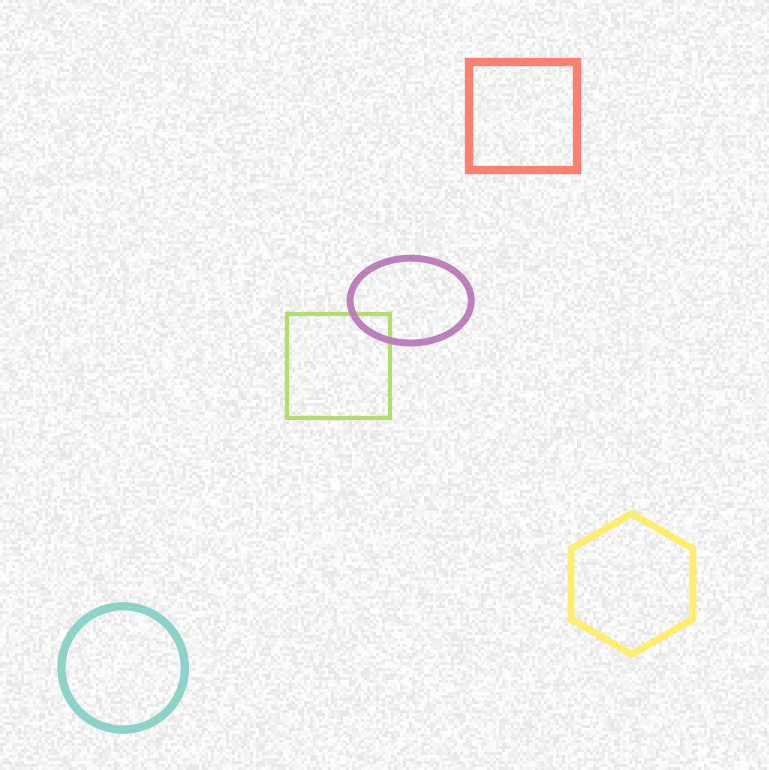[{"shape": "circle", "thickness": 3, "radius": 0.4, "center": [0.16, 0.132]}, {"shape": "square", "thickness": 3, "radius": 0.35, "center": [0.679, 0.849]}, {"shape": "square", "thickness": 1.5, "radius": 0.34, "center": [0.44, 0.524]}, {"shape": "oval", "thickness": 2.5, "radius": 0.39, "center": [0.533, 0.61]}, {"shape": "hexagon", "thickness": 2.5, "radius": 0.46, "center": [0.821, 0.242]}]